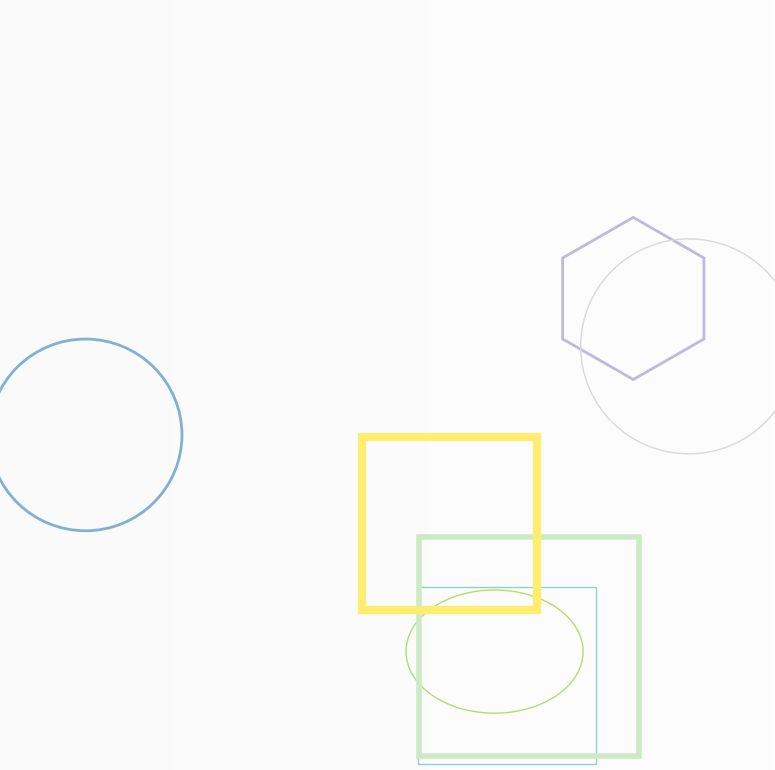[{"shape": "square", "thickness": 0.5, "radius": 0.58, "center": [0.654, 0.123]}, {"shape": "hexagon", "thickness": 1, "radius": 0.53, "center": [0.817, 0.612]}, {"shape": "circle", "thickness": 1, "radius": 0.62, "center": [0.11, 0.435]}, {"shape": "oval", "thickness": 0.5, "radius": 0.57, "center": [0.638, 0.154]}, {"shape": "circle", "thickness": 0.5, "radius": 0.7, "center": [0.889, 0.55]}, {"shape": "square", "thickness": 2, "radius": 0.71, "center": [0.683, 0.16]}, {"shape": "square", "thickness": 3, "radius": 0.56, "center": [0.58, 0.32]}]